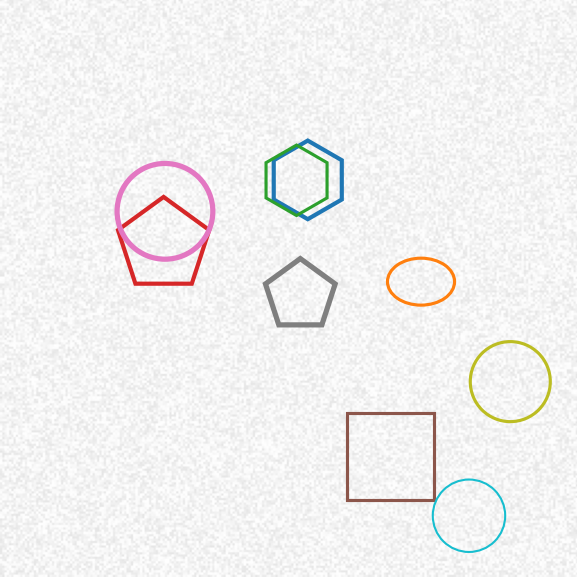[{"shape": "hexagon", "thickness": 2, "radius": 0.34, "center": [0.533, 0.688]}, {"shape": "oval", "thickness": 1.5, "radius": 0.29, "center": [0.729, 0.511]}, {"shape": "hexagon", "thickness": 1.5, "radius": 0.3, "center": [0.514, 0.687]}, {"shape": "pentagon", "thickness": 2, "radius": 0.42, "center": [0.283, 0.575]}, {"shape": "square", "thickness": 1.5, "radius": 0.37, "center": [0.676, 0.209]}, {"shape": "circle", "thickness": 2.5, "radius": 0.41, "center": [0.286, 0.633]}, {"shape": "pentagon", "thickness": 2.5, "radius": 0.32, "center": [0.52, 0.488]}, {"shape": "circle", "thickness": 1.5, "radius": 0.35, "center": [0.884, 0.338]}, {"shape": "circle", "thickness": 1, "radius": 0.31, "center": [0.812, 0.106]}]